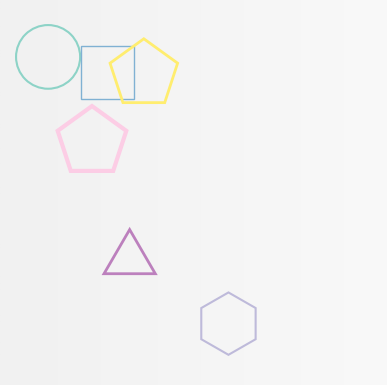[{"shape": "circle", "thickness": 1.5, "radius": 0.41, "center": [0.124, 0.852]}, {"shape": "hexagon", "thickness": 1.5, "radius": 0.4, "center": [0.59, 0.159]}, {"shape": "square", "thickness": 1, "radius": 0.34, "center": [0.276, 0.811]}, {"shape": "pentagon", "thickness": 3, "radius": 0.47, "center": [0.237, 0.631]}, {"shape": "triangle", "thickness": 2, "radius": 0.38, "center": [0.335, 0.327]}, {"shape": "pentagon", "thickness": 2, "radius": 0.46, "center": [0.371, 0.808]}]